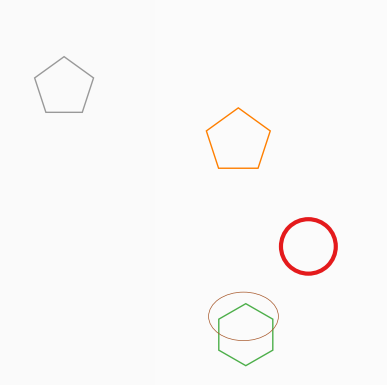[{"shape": "circle", "thickness": 3, "radius": 0.35, "center": [0.796, 0.36]}, {"shape": "hexagon", "thickness": 1, "radius": 0.4, "center": [0.634, 0.131]}, {"shape": "pentagon", "thickness": 1, "radius": 0.43, "center": [0.615, 0.633]}, {"shape": "oval", "thickness": 0.5, "radius": 0.45, "center": [0.628, 0.178]}, {"shape": "pentagon", "thickness": 1, "radius": 0.4, "center": [0.165, 0.773]}]